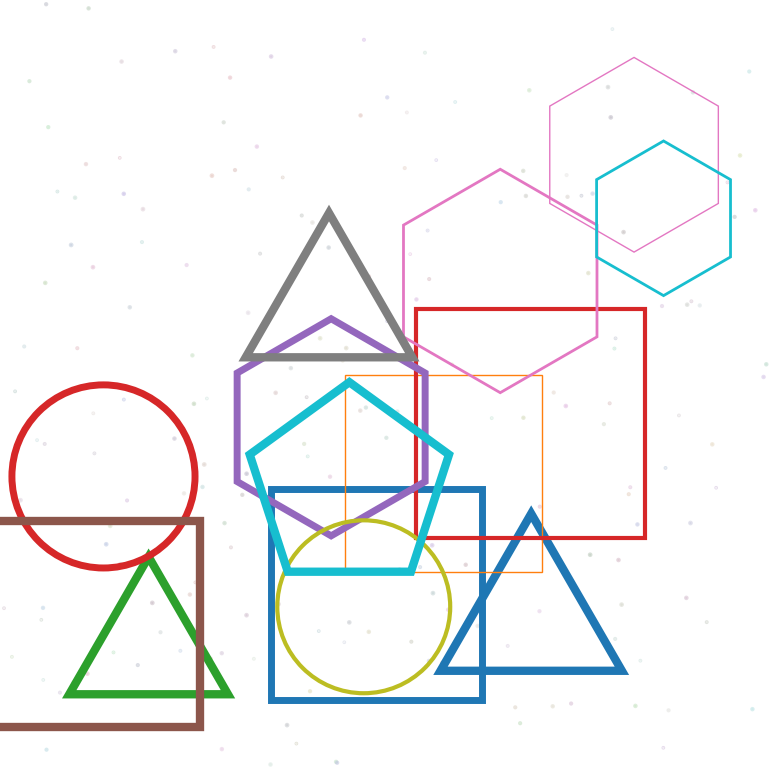[{"shape": "triangle", "thickness": 3, "radius": 0.68, "center": [0.69, 0.197]}, {"shape": "square", "thickness": 2.5, "radius": 0.68, "center": [0.489, 0.228]}, {"shape": "square", "thickness": 0.5, "radius": 0.64, "center": [0.576, 0.385]}, {"shape": "triangle", "thickness": 3, "radius": 0.6, "center": [0.193, 0.158]}, {"shape": "square", "thickness": 1.5, "radius": 0.74, "center": [0.689, 0.45]}, {"shape": "circle", "thickness": 2.5, "radius": 0.59, "center": [0.134, 0.381]}, {"shape": "hexagon", "thickness": 2.5, "radius": 0.7, "center": [0.43, 0.445]}, {"shape": "square", "thickness": 3, "radius": 0.67, "center": [0.126, 0.19]}, {"shape": "hexagon", "thickness": 1, "radius": 0.73, "center": [0.65, 0.635]}, {"shape": "hexagon", "thickness": 0.5, "radius": 0.63, "center": [0.823, 0.799]}, {"shape": "triangle", "thickness": 3, "radius": 0.62, "center": [0.427, 0.598]}, {"shape": "circle", "thickness": 1.5, "radius": 0.56, "center": [0.472, 0.212]}, {"shape": "hexagon", "thickness": 1, "radius": 0.5, "center": [0.862, 0.716]}, {"shape": "pentagon", "thickness": 3, "radius": 0.68, "center": [0.454, 0.368]}]